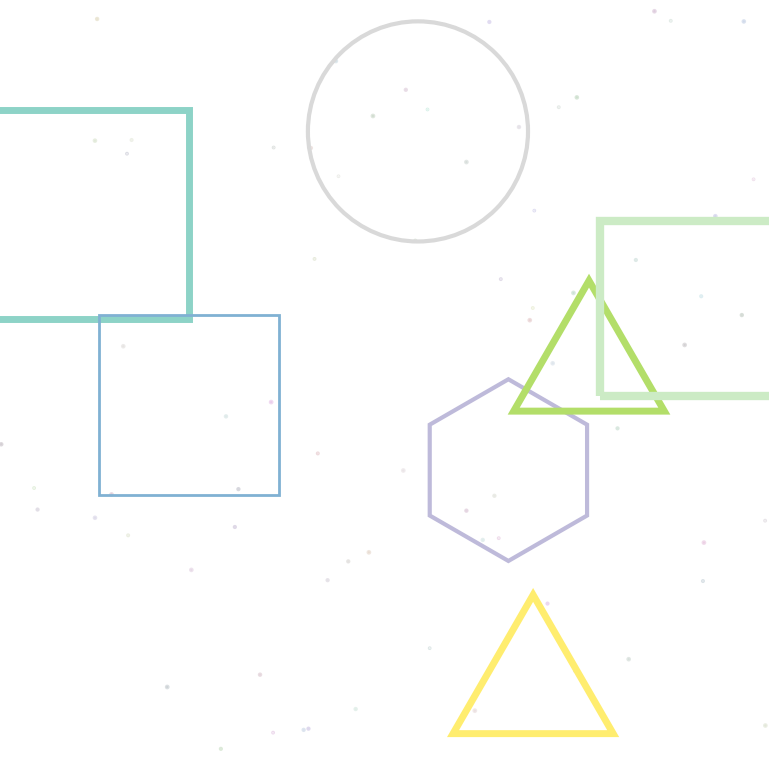[{"shape": "square", "thickness": 2.5, "radius": 0.68, "center": [0.11, 0.721]}, {"shape": "hexagon", "thickness": 1.5, "radius": 0.59, "center": [0.66, 0.389]}, {"shape": "square", "thickness": 1, "radius": 0.58, "center": [0.245, 0.474]}, {"shape": "triangle", "thickness": 2.5, "radius": 0.56, "center": [0.765, 0.523]}, {"shape": "circle", "thickness": 1.5, "radius": 0.71, "center": [0.543, 0.829]}, {"shape": "square", "thickness": 3, "radius": 0.57, "center": [0.894, 0.599]}, {"shape": "triangle", "thickness": 2.5, "radius": 0.6, "center": [0.692, 0.107]}]